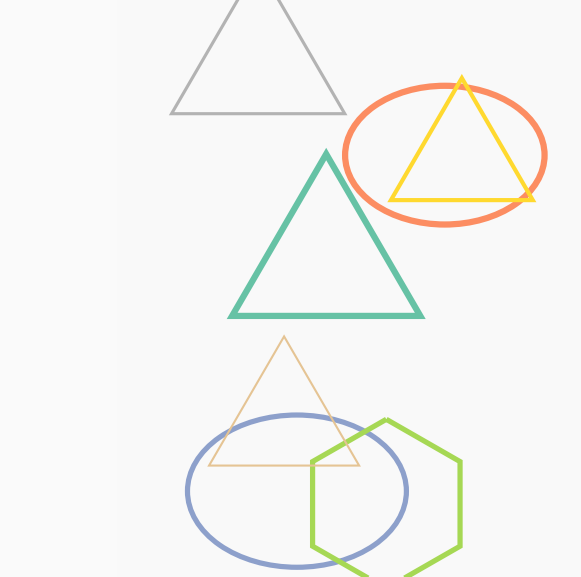[{"shape": "triangle", "thickness": 3, "radius": 0.93, "center": [0.561, 0.546]}, {"shape": "oval", "thickness": 3, "radius": 0.86, "center": [0.765, 0.73]}, {"shape": "oval", "thickness": 2.5, "radius": 0.94, "center": [0.511, 0.149]}, {"shape": "hexagon", "thickness": 2.5, "radius": 0.73, "center": [0.665, 0.127]}, {"shape": "triangle", "thickness": 2, "radius": 0.7, "center": [0.795, 0.723]}, {"shape": "triangle", "thickness": 1, "radius": 0.75, "center": [0.489, 0.267]}, {"shape": "triangle", "thickness": 1.5, "radius": 0.86, "center": [0.444, 0.888]}]